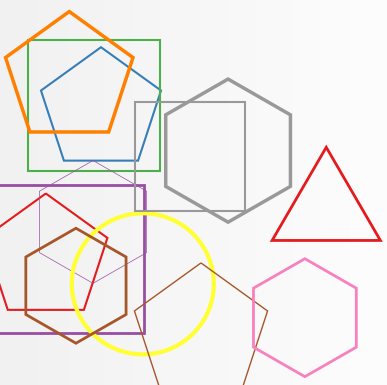[{"shape": "triangle", "thickness": 2, "radius": 0.81, "center": [0.842, 0.456]}, {"shape": "pentagon", "thickness": 1.5, "radius": 0.84, "center": [0.118, 0.33]}, {"shape": "pentagon", "thickness": 1.5, "radius": 0.81, "center": [0.261, 0.715]}, {"shape": "square", "thickness": 1.5, "radius": 0.85, "center": [0.243, 0.726]}, {"shape": "hexagon", "thickness": 0.5, "radius": 0.8, "center": [0.24, 0.424]}, {"shape": "square", "thickness": 2, "radius": 0.96, "center": [0.18, 0.327]}, {"shape": "pentagon", "thickness": 2.5, "radius": 0.86, "center": [0.179, 0.797]}, {"shape": "circle", "thickness": 3, "radius": 0.92, "center": [0.369, 0.263]}, {"shape": "hexagon", "thickness": 2, "radius": 0.75, "center": [0.196, 0.258]}, {"shape": "pentagon", "thickness": 1, "radius": 0.9, "center": [0.519, 0.136]}, {"shape": "hexagon", "thickness": 2, "radius": 0.77, "center": [0.787, 0.175]}, {"shape": "hexagon", "thickness": 2.5, "radius": 0.93, "center": [0.589, 0.609]}, {"shape": "square", "thickness": 1.5, "radius": 0.71, "center": [0.49, 0.594]}]